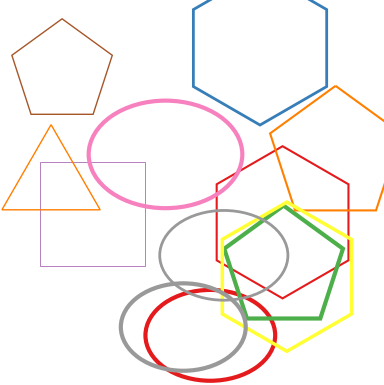[{"shape": "oval", "thickness": 3, "radius": 0.84, "center": [0.546, 0.129]}, {"shape": "hexagon", "thickness": 1.5, "radius": 0.99, "center": [0.734, 0.423]}, {"shape": "hexagon", "thickness": 2, "radius": 1.0, "center": [0.675, 0.875]}, {"shape": "pentagon", "thickness": 3, "radius": 0.81, "center": [0.737, 0.304]}, {"shape": "square", "thickness": 0.5, "radius": 0.68, "center": [0.241, 0.444]}, {"shape": "triangle", "thickness": 1, "radius": 0.74, "center": [0.133, 0.529]}, {"shape": "pentagon", "thickness": 1.5, "radius": 0.89, "center": [0.872, 0.598]}, {"shape": "hexagon", "thickness": 2.5, "radius": 0.97, "center": [0.745, 0.281]}, {"shape": "pentagon", "thickness": 1, "radius": 0.69, "center": [0.161, 0.814]}, {"shape": "oval", "thickness": 3, "radius": 1.0, "center": [0.43, 0.599]}, {"shape": "oval", "thickness": 2, "radius": 0.83, "center": [0.581, 0.337]}, {"shape": "oval", "thickness": 3, "radius": 0.81, "center": [0.476, 0.151]}]